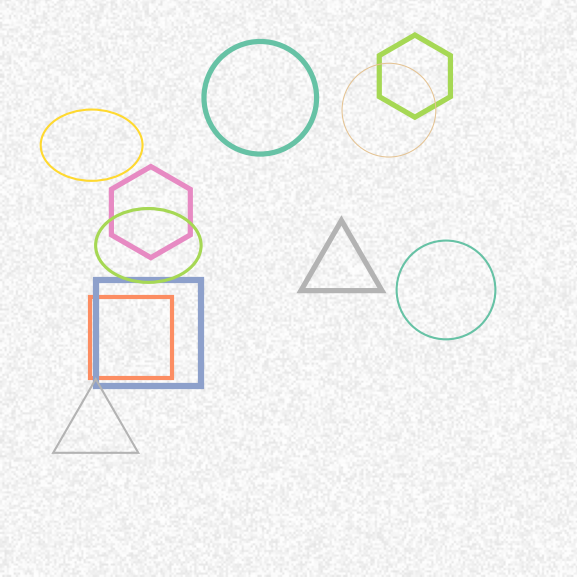[{"shape": "circle", "thickness": 2.5, "radius": 0.49, "center": [0.451, 0.83]}, {"shape": "circle", "thickness": 1, "radius": 0.43, "center": [0.772, 0.497]}, {"shape": "square", "thickness": 2, "radius": 0.35, "center": [0.226, 0.415]}, {"shape": "square", "thickness": 3, "radius": 0.46, "center": [0.257, 0.422]}, {"shape": "hexagon", "thickness": 2.5, "radius": 0.39, "center": [0.261, 0.632]}, {"shape": "oval", "thickness": 1.5, "radius": 0.46, "center": [0.257, 0.574]}, {"shape": "hexagon", "thickness": 2.5, "radius": 0.36, "center": [0.718, 0.867]}, {"shape": "oval", "thickness": 1, "radius": 0.44, "center": [0.159, 0.748]}, {"shape": "circle", "thickness": 0.5, "radius": 0.41, "center": [0.673, 0.808]}, {"shape": "triangle", "thickness": 1, "radius": 0.43, "center": [0.166, 0.258]}, {"shape": "triangle", "thickness": 2.5, "radius": 0.4, "center": [0.591, 0.536]}]